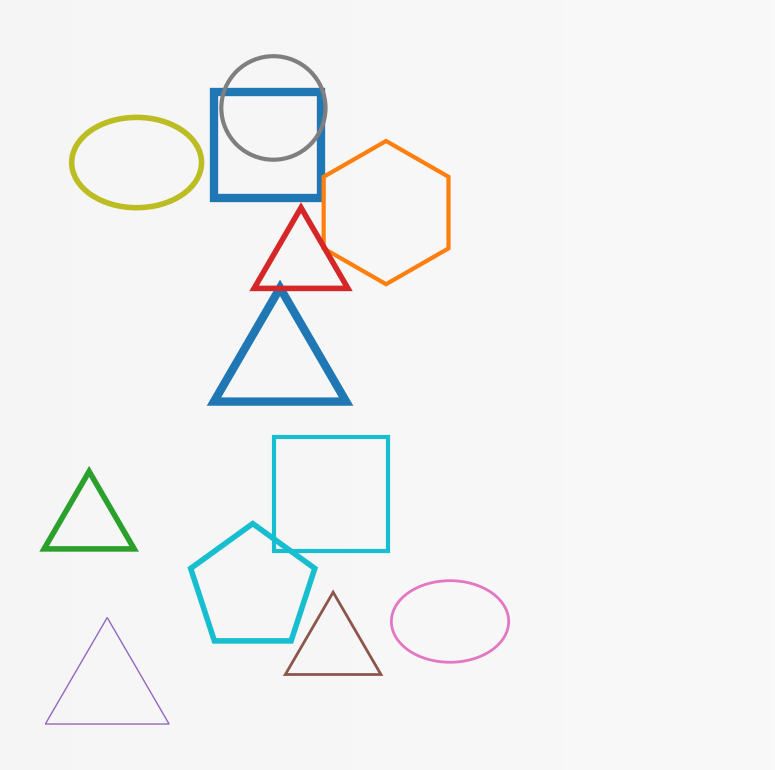[{"shape": "square", "thickness": 3, "radius": 0.34, "center": [0.345, 0.811]}, {"shape": "triangle", "thickness": 3, "radius": 0.49, "center": [0.361, 0.528]}, {"shape": "hexagon", "thickness": 1.5, "radius": 0.46, "center": [0.498, 0.724]}, {"shape": "triangle", "thickness": 2, "radius": 0.34, "center": [0.115, 0.321]}, {"shape": "triangle", "thickness": 2, "radius": 0.35, "center": [0.388, 0.66]}, {"shape": "triangle", "thickness": 0.5, "radius": 0.46, "center": [0.138, 0.106]}, {"shape": "triangle", "thickness": 1, "radius": 0.36, "center": [0.43, 0.16]}, {"shape": "oval", "thickness": 1, "radius": 0.38, "center": [0.581, 0.193]}, {"shape": "circle", "thickness": 1.5, "radius": 0.34, "center": [0.353, 0.86]}, {"shape": "oval", "thickness": 2, "radius": 0.42, "center": [0.176, 0.789]}, {"shape": "pentagon", "thickness": 2, "radius": 0.42, "center": [0.326, 0.236]}, {"shape": "square", "thickness": 1.5, "radius": 0.37, "center": [0.427, 0.359]}]